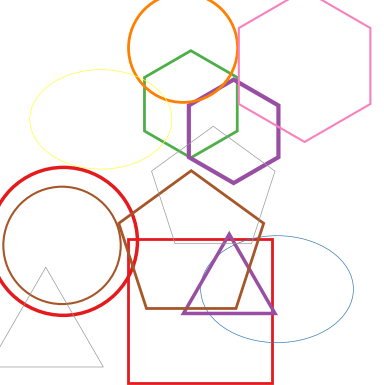[{"shape": "circle", "thickness": 2.5, "radius": 0.96, "center": [0.165, 0.373]}, {"shape": "square", "thickness": 2, "radius": 0.93, "center": [0.52, 0.192]}, {"shape": "oval", "thickness": 0.5, "radius": 0.99, "center": [0.72, 0.249]}, {"shape": "hexagon", "thickness": 2, "radius": 0.7, "center": [0.496, 0.729]}, {"shape": "triangle", "thickness": 2.5, "radius": 0.69, "center": [0.595, 0.254]}, {"shape": "hexagon", "thickness": 3, "radius": 0.67, "center": [0.607, 0.659]}, {"shape": "circle", "thickness": 2, "radius": 0.71, "center": [0.475, 0.876]}, {"shape": "oval", "thickness": 0.5, "radius": 0.92, "center": [0.262, 0.69]}, {"shape": "circle", "thickness": 1.5, "radius": 0.76, "center": [0.161, 0.363]}, {"shape": "pentagon", "thickness": 2, "radius": 0.99, "center": [0.497, 0.359]}, {"shape": "hexagon", "thickness": 1.5, "radius": 0.99, "center": [0.791, 0.829]}, {"shape": "pentagon", "thickness": 0.5, "radius": 0.84, "center": [0.554, 0.503]}, {"shape": "triangle", "thickness": 0.5, "radius": 0.86, "center": [0.119, 0.133]}]